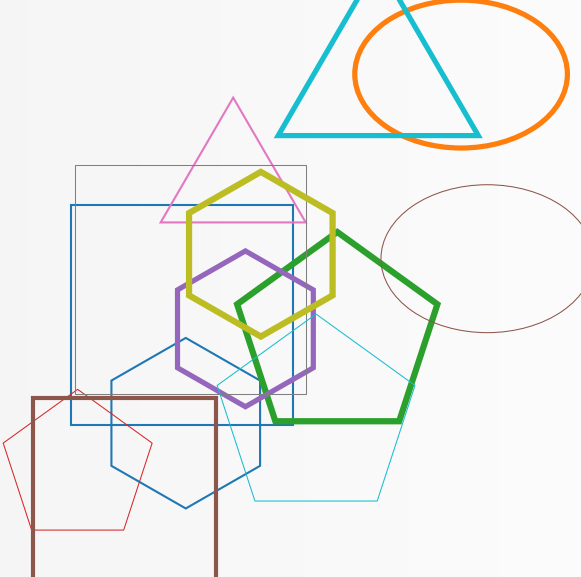[{"shape": "hexagon", "thickness": 1, "radius": 0.74, "center": [0.32, 0.266]}, {"shape": "square", "thickness": 1, "radius": 0.95, "center": [0.313, 0.453]}, {"shape": "oval", "thickness": 2.5, "radius": 0.91, "center": [0.793, 0.871]}, {"shape": "pentagon", "thickness": 3, "radius": 0.91, "center": [0.58, 0.416]}, {"shape": "pentagon", "thickness": 0.5, "radius": 0.67, "center": [0.134, 0.19]}, {"shape": "hexagon", "thickness": 2.5, "radius": 0.67, "center": [0.422, 0.43]}, {"shape": "oval", "thickness": 0.5, "radius": 0.91, "center": [0.838, 0.551]}, {"shape": "square", "thickness": 2, "radius": 0.79, "center": [0.214, 0.153]}, {"shape": "triangle", "thickness": 1, "radius": 0.72, "center": [0.401, 0.686]}, {"shape": "square", "thickness": 0.5, "radius": 0.99, "center": [0.328, 0.515]}, {"shape": "hexagon", "thickness": 3, "radius": 0.71, "center": [0.449, 0.559]}, {"shape": "pentagon", "thickness": 0.5, "radius": 0.89, "center": [0.544, 0.276]}, {"shape": "triangle", "thickness": 2.5, "radius": 0.99, "center": [0.651, 0.864]}]